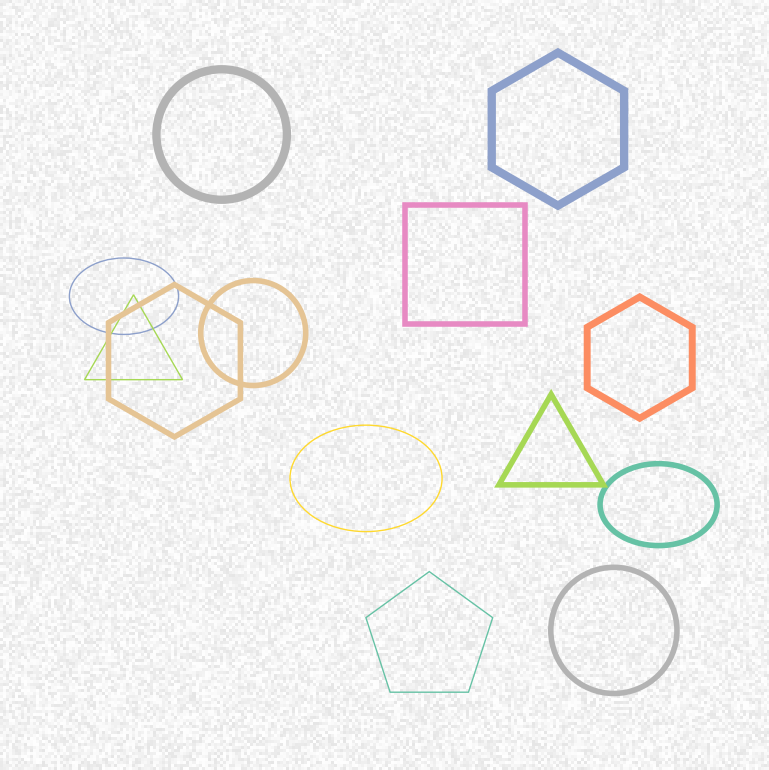[{"shape": "oval", "thickness": 2, "radius": 0.38, "center": [0.855, 0.345]}, {"shape": "pentagon", "thickness": 0.5, "radius": 0.43, "center": [0.558, 0.171]}, {"shape": "hexagon", "thickness": 2.5, "radius": 0.39, "center": [0.831, 0.536]}, {"shape": "hexagon", "thickness": 3, "radius": 0.5, "center": [0.725, 0.832]}, {"shape": "oval", "thickness": 0.5, "radius": 0.35, "center": [0.161, 0.615]}, {"shape": "square", "thickness": 2, "radius": 0.39, "center": [0.604, 0.656]}, {"shape": "triangle", "thickness": 2, "radius": 0.39, "center": [0.716, 0.41]}, {"shape": "triangle", "thickness": 0.5, "radius": 0.37, "center": [0.173, 0.544]}, {"shape": "oval", "thickness": 0.5, "radius": 0.49, "center": [0.475, 0.379]}, {"shape": "circle", "thickness": 2, "radius": 0.34, "center": [0.329, 0.567]}, {"shape": "hexagon", "thickness": 2, "radius": 0.49, "center": [0.227, 0.532]}, {"shape": "circle", "thickness": 2, "radius": 0.41, "center": [0.797, 0.181]}, {"shape": "circle", "thickness": 3, "radius": 0.42, "center": [0.288, 0.825]}]